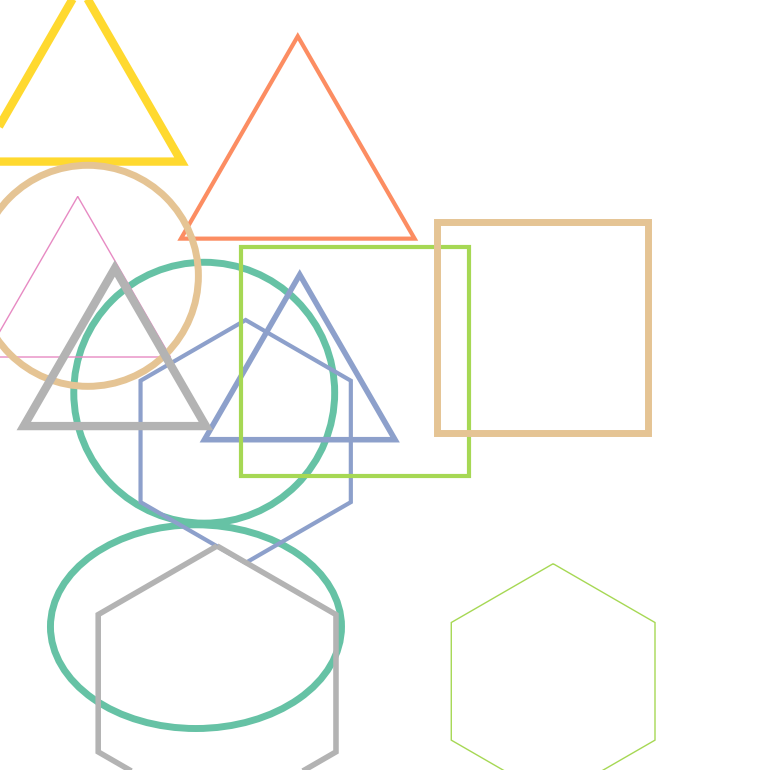[{"shape": "oval", "thickness": 2.5, "radius": 0.94, "center": [0.255, 0.186]}, {"shape": "circle", "thickness": 2.5, "radius": 0.85, "center": [0.265, 0.49]}, {"shape": "triangle", "thickness": 1.5, "radius": 0.88, "center": [0.387, 0.778]}, {"shape": "triangle", "thickness": 2, "radius": 0.71, "center": [0.389, 0.5]}, {"shape": "hexagon", "thickness": 1.5, "radius": 0.79, "center": [0.319, 0.427]}, {"shape": "triangle", "thickness": 0.5, "radius": 0.69, "center": [0.101, 0.606]}, {"shape": "hexagon", "thickness": 0.5, "radius": 0.76, "center": [0.718, 0.115]}, {"shape": "square", "thickness": 1.5, "radius": 0.74, "center": [0.461, 0.531]}, {"shape": "triangle", "thickness": 3, "radius": 0.76, "center": [0.104, 0.866]}, {"shape": "circle", "thickness": 2.5, "radius": 0.72, "center": [0.114, 0.642]}, {"shape": "square", "thickness": 2.5, "radius": 0.69, "center": [0.705, 0.574]}, {"shape": "triangle", "thickness": 3, "radius": 0.68, "center": [0.149, 0.515]}, {"shape": "hexagon", "thickness": 2, "radius": 0.89, "center": [0.282, 0.113]}]